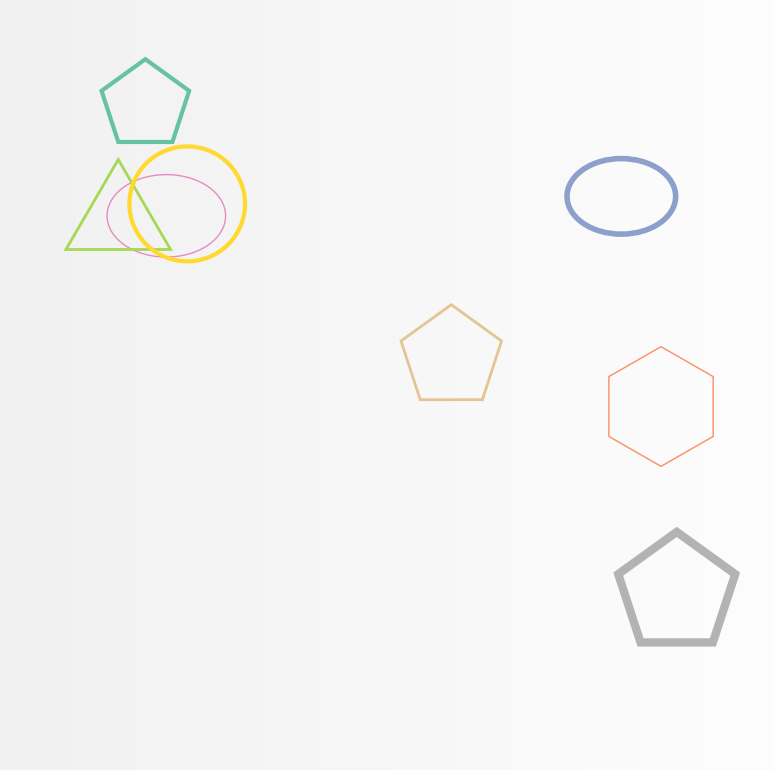[{"shape": "pentagon", "thickness": 1.5, "radius": 0.3, "center": [0.188, 0.864]}, {"shape": "hexagon", "thickness": 0.5, "radius": 0.39, "center": [0.853, 0.472]}, {"shape": "oval", "thickness": 2, "radius": 0.35, "center": [0.802, 0.745]}, {"shape": "oval", "thickness": 0.5, "radius": 0.38, "center": [0.215, 0.72]}, {"shape": "triangle", "thickness": 1, "radius": 0.39, "center": [0.153, 0.715]}, {"shape": "circle", "thickness": 1.5, "radius": 0.37, "center": [0.242, 0.735]}, {"shape": "pentagon", "thickness": 1, "radius": 0.34, "center": [0.582, 0.536]}, {"shape": "pentagon", "thickness": 3, "radius": 0.4, "center": [0.873, 0.23]}]